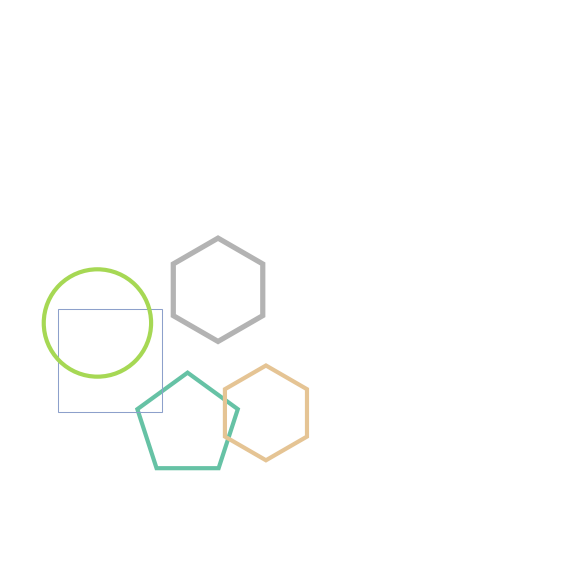[{"shape": "pentagon", "thickness": 2, "radius": 0.46, "center": [0.325, 0.262]}, {"shape": "square", "thickness": 0.5, "radius": 0.45, "center": [0.191, 0.375]}, {"shape": "circle", "thickness": 2, "radius": 0.46, "center": [0.169, 0.44]}, {"shape": "hexagon", "thickness": 2, "radius": 0.41, "center": [0.461, 0.284]}, {"shape": "hexagon", "thickness": 2.5, "radius": 0.45, "center": [0.378, 0.497]}]